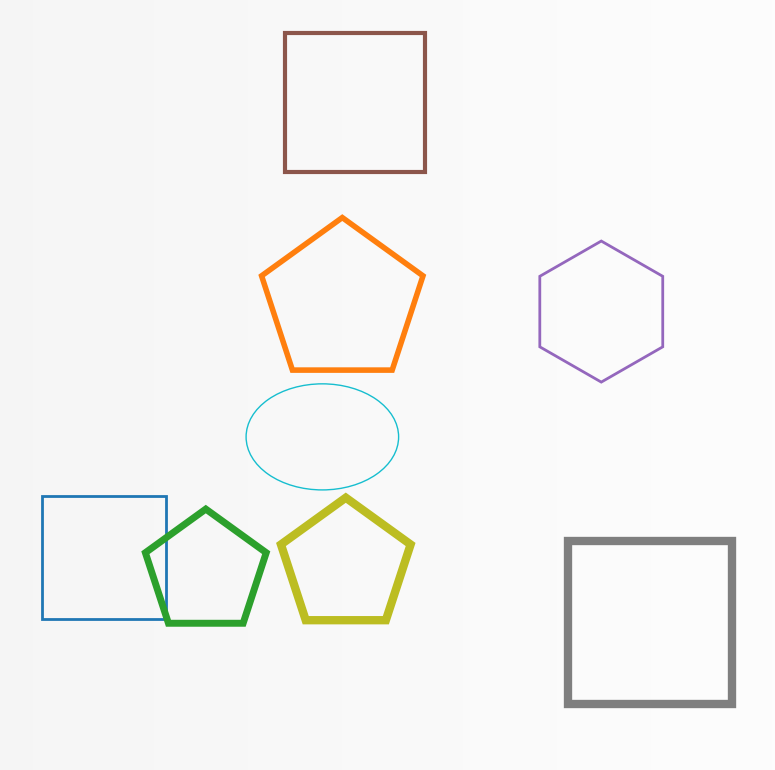[{"shape": "square", "thickness": 1, "radius": 0.4, "center": [0.134, 0.276]}, {"shape": "pentagon", "thickness": 2, "radius": 0.55, "center": [0.442, 0.608]}, {"shape": "pentagon", "thickness": 2.5, "radius": 0.41, "center": [0.266, 0.257]}, {"shape": "hexagon", "thickness": 1, "radius": 0.46, "center": [0.776, 0.595]}, {"shape": "square", "thickness": 1.5, "radius": 0.45, "center": [0.458, 0.867]}, {"shape": "square", "thickness": 3, "radius": 0.53, "center": [0.839, 0.192]}, {"shape": "pentagon", "thickness": 3, "radius": 0.44, "center": [0.446, 0.266]}, {"shape": "oval", "thickness": 0.5, "radius": 0.49, "center": [0.416, 0.433]}]